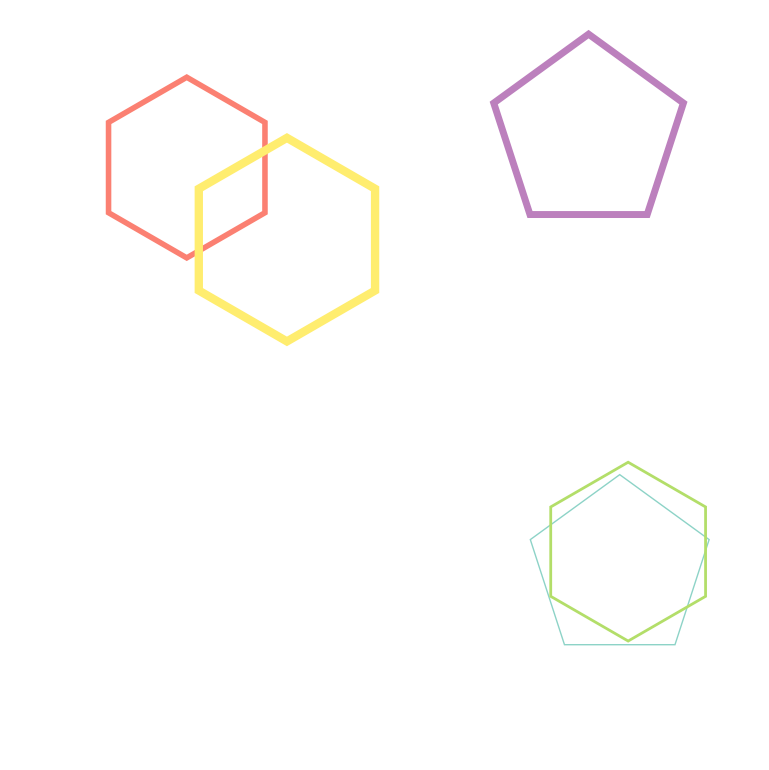[{"shape": "pentagon", "thickness": 0.5, "radius": 0.61, "center": [0.805, 0.261]}, {"shape": "hexagon", "thickness": 2, "radius": 0.59, "center": [0.243, 0.782]}, {"shape": "hexagon", "thickness": 1, "radius": 0.58, "center": [0.816, 0.284]}, {"shape": "pentagon", "thickness": 2.5, "radius": 0.65, "center": [0.764, 0.826]}, {"shape": "hexagon", "thickness": 3, "radius": 0.66, "center": [0.373, 0.689]}]